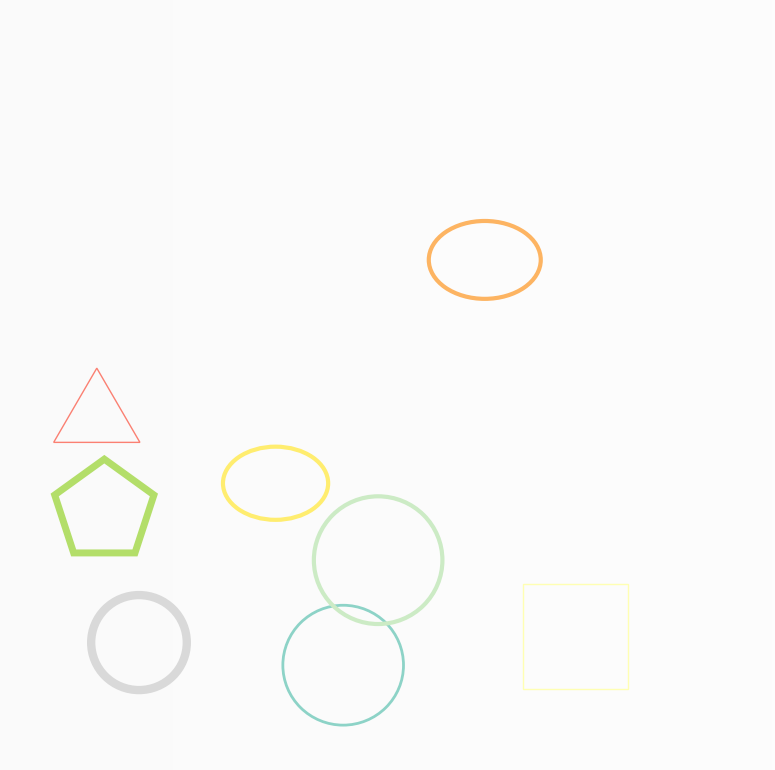[{"shape": "circle", "thickness": 1, "radius": 0.39, "center": [0.443, 0.136]}, {"shape": "square", "thickness": 0.5, "radius": 0.34, "center": [0.743, 0.173]}, {"shape": "triangle", "thickness": 0.5, "radius": 0.32, "center": [0.125, 0.458]}, {"shape": "oval", "thickness": 1.5, "radius": 0.36, "center": [0.626, 0.662]}, {"shape": "pentagon", "thickness": 2.5, "radius": 0.34, "center": [0.135, 0.336]}, {"shape": "circle", "thickness": 3, "radius": 0.31, "center": [0.179, 0.165]}, {"shape": "circle", "thickness": 1.5, "radius": 0.41, "center": [0.488, 0.273]}, {"shape": "oval", "thickness": 1.5, "radius": 0.34, "center": [0.356, 0.372]}]